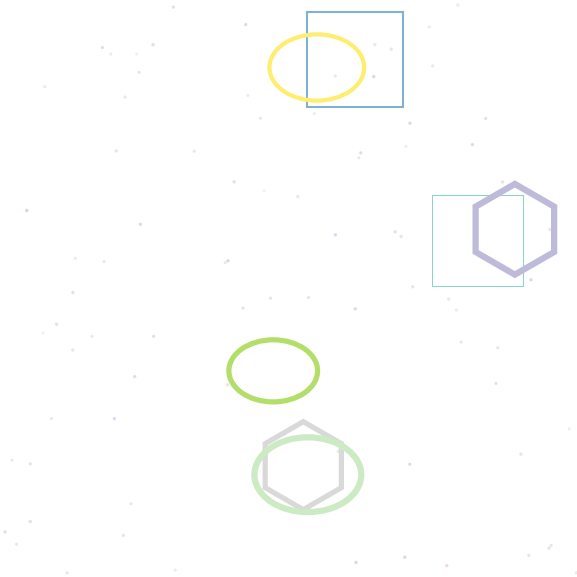[{"shape": "square", "thickness": 0.5, "radius": 0.39, "center": [0.828, 0.582]}, {"shape": "hexagon", "thickness": 3, "radius": 0.39, "center": [0.892, 0.602]}, {"shape": "square", "thickness": 1, "radius": 0.42, "center": [0.615, 0.896]}, {"shape": "oval", "thickness": 2.5, "radius": 0.38, "center": [0.473, 0.357]}, {"shape": "hexagon", "thickness": 2.5, "radius": 0.38, "center": [0.525, 0.193]}, {"shape": "oval", "thickness": 3, "radius": 0.46, "center": [0.533, 0.177]}, {"shape": "oval", "thickness": 2, "radius": 0.41, "center": [0.549, 0.882]}]